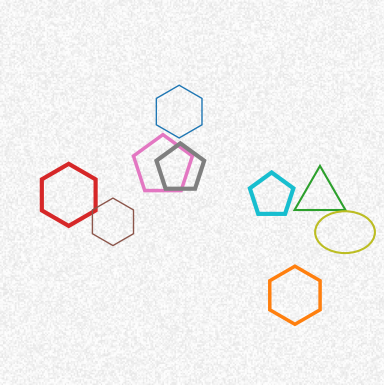[{"shape": "hexagon", "thickness": 1, "radius": 0.34, "center": [0.465, 0.71]}, {"shape": "hexagon", "thickness": 2.5, "radius": 0.38, "center": [0.766, 0.233]}, {"shape": "triangle", "thickness": 1.5, "radius": 0.38, "center": [0.831, 0.493]}, {"shape": "hexagon", "thickness": 3, "radius": 0.4, "center": [0.178, 0.494]}, {"shape": "hexagon", "thickness": 1, "radius": 0.31, "center": [0.293, 0.424]}, {"shape": "pentagon", "thickness": 2.5, "radius": 0.4, "center": [0.423, 0.57]}, {"shape": "pentagon", "thickness": 3, "radius": 0.33, "center": [0.468, 0.563]}, {"shape": "oval", "thickness": 1.5, "radius": 0.39, "center": [0.896, 0.397]}, {"shape": "pentagon", "thickness": 3, "radius": 0.3, "center": [0.706, 0.493]}]